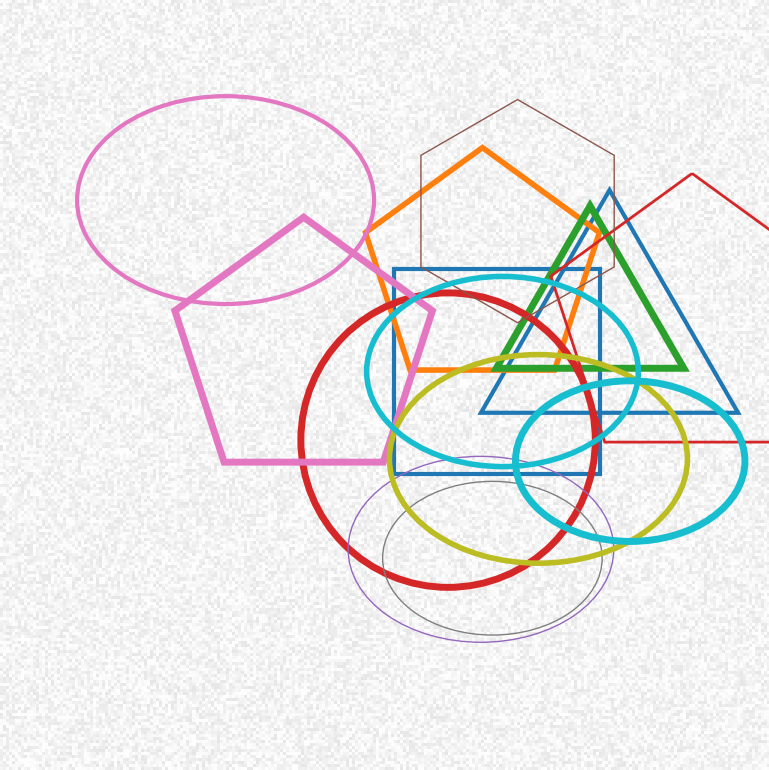[{"shape": "square", "thickness": 1.5, "radius": 0.67, "center": [0.645, 0.518]}, {"shape": "triangle", "thickness": 1.5, "radius": 0.96, "center": [0.792, 0.56]}, {"shape": "pentagon", "thickness": 2, "radius": 0.8, "center": [0.627, 0.649]}, {"shape": "triangle", "thickness": 2.5, "radius": 0.7, "center": [0.766, 0.592]}, {"shape": "circle", "thickness": 2.5, "radius": 0.96, "center": [0.582, 0.428]}, {"shape": "pentagon", "thickness": 1, "radius": 0.96, "center": [0.899, 0.582]}, {"shape": "oval", "thickness": 0.5, "radius": 0.86, "center": [0.625, 0.287]}, {"shape": "hexagon", "thickness": 0.5, "radius": 0.72, "center": [0.672, 0.726]}, {"shape": "pentagon", "thickness": 2.5, "radius": 0.88, "center": [0.394, 0.542]}, {"shape": "oval", "thickness": 1.5, "radius": 0.96, "center": [0.293, 0.74]}, {"shape": "oval", "thickness": 0.5, "radius": 0.71, "center": [0.639, 0.275]}, {"shape": "oval", "thickness": 2, "radius": 0.97, "center": [0.699, 0.404]}, {"shape": "oval", "thickness": 2, "radius": 0.88, "center": [0.653, 0.518]}, {"shape": "oval", "thickness": 2.5, "radius": 0.74, "center": [0.818, 0.401]}]